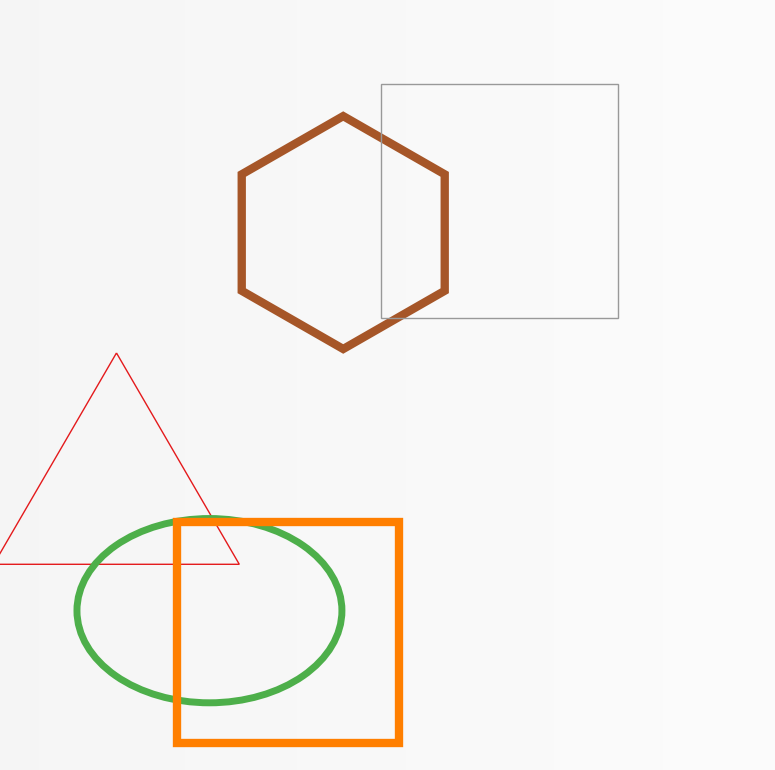[{"shape": "triangle", "thickness": 0.5, "radius": 0.91, "center": [0.15, 0.359]}, {"shape": "oval", "thickness": 2.5, "radius": 0.85, "center": [0.27, 0.207]}, {"shape": "square", "thickness": 3, "radius": 0.72, "center": [0.372, 0.179]}, {"shape": "hexagon", "thickness": 3, "radius": 0.76, "center": [0.443, 0.698]}, {"shape": "square", "thickness": 0.5, "radius": 0.76, "center": [0.645, 0.739]}]